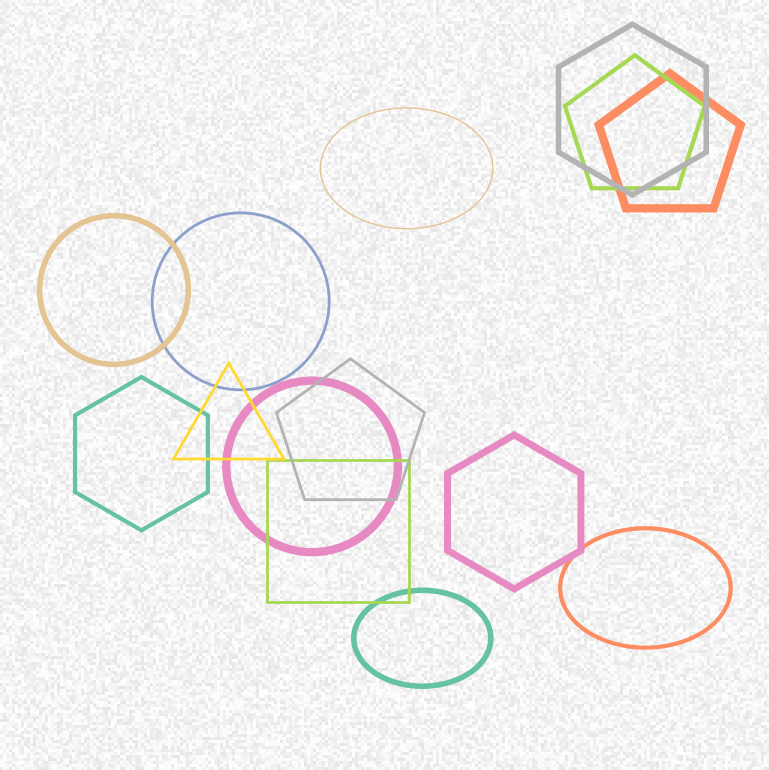[{"shape": "oval", "thickness": 2, "radius": 0.44, "center": [0.548, 0.171]}, {"shape": "hexagon", "thickness": 1.5, "radius": 0.5, "center": [0.184, 0.411]}, {"shape": "pentagon", "thickness": 3, "radius": 0.48, "center": [0.87, 0.808]}, {"shape": "oval", "thickness": 1.5, "radius": 0.55, "center": [0.838, 0.236]}, {"shape": "circle", "thickness": 1, "radius": 0.57, "center": [0.313, 0.609]}, {"shape": "hexagon", "thickness": 2.5, "radius": 0.5, "center": [0.668, 0.335]}, {"shape": "circle", "thickness": 3, "radius": 0.56, "center": [0.405, 0.394]}, {"shape": "square", "thickness": 1, "radius": 0.46, "center": [0.439, 0.311]}, {"shape": "pentagon", "thickness": 1.5, "radius": 0.48, "center": [0.824, 0.833]}, {"shape": "triangle", "thickness": 1, "radius": 0.41, "center": [0.297, 0.445]}, {"shape": "oval", "thickness": 0.5, "radius": 0.56, "center": [0.528, 0.781]}, {"shape": "circle", "thickness": 2, "radius": 0.48, "center": [0.148, 0.623]}, {"shape": "pentagon", "thickness": 1, "radius": 0.51, "center": [0.455, 0.433]}, {"shape": "hexagon", "thickness": 2, "radius": 0.55, "center": [0.821, 0.858]}]